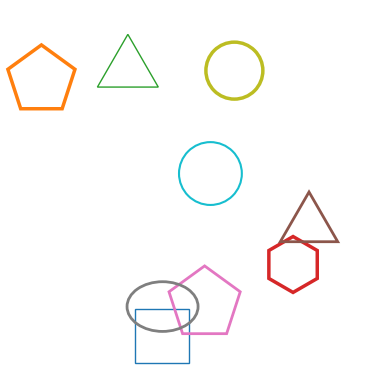[{"shape": "square", "thickness": 1, "radius": 0.35, "center": [0.42, 0.127]}, {"shape": "pentagon", "thickness": 2.5, "radius": 0.46, "center": [0.108, 0.792]}, {"shape": "triangle", "thickness": 1, "radius": 0.46, "center": [0.332, 0.819]}, {"shape": "hexagon", "thickness": 2.5, "radius": 0.36, "center": [0.761, 0.313]}, {"shape": "triangle", "thickness": 2, "radius": 0.43, "center": [0.803, 0.415]}, {"shape": "pentagon", "thickness": 2, "radius": 0.49, "center": [0.531, 0.212]}, {"shape": "oval", "thickness": 2, "radius": 0.46, "center": [0.422, 0.204]}, {"shape": "circle", "thickness": 2.5, "radius": 0.37, "center": [0.609, 0.817]}, {"shape": "circle", "thickness": 1.5, "radius": 0.41, "center": [0.547, 0.549]}]